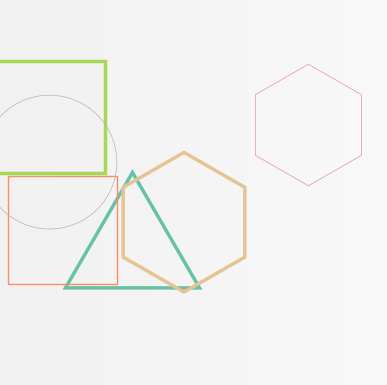[{"shape": "triangle", "thickness": 2.5, "radius": 1.0, "center": [0.342, 0.352]}, {"shape": "square", "thickness": 1, "radius": 0.7, "center": [0.161, 0.402]}, {"shape": "hexagon", "thickness": 0.5, "radius": 0.79, "center": [0.796, 0.675]}, {"shape": "square", "thickness": 2.5, "radius": 0.73, "center": [0.126, 0.696]}, {"shape": "hexagon", "thickness": 2.5, "radius": 0.91, "center": [0.475, 0.423]}, {"shape": "circle", "thickness": 0.5, "radius": 0.87, "center": [0.128, 0.579]}]